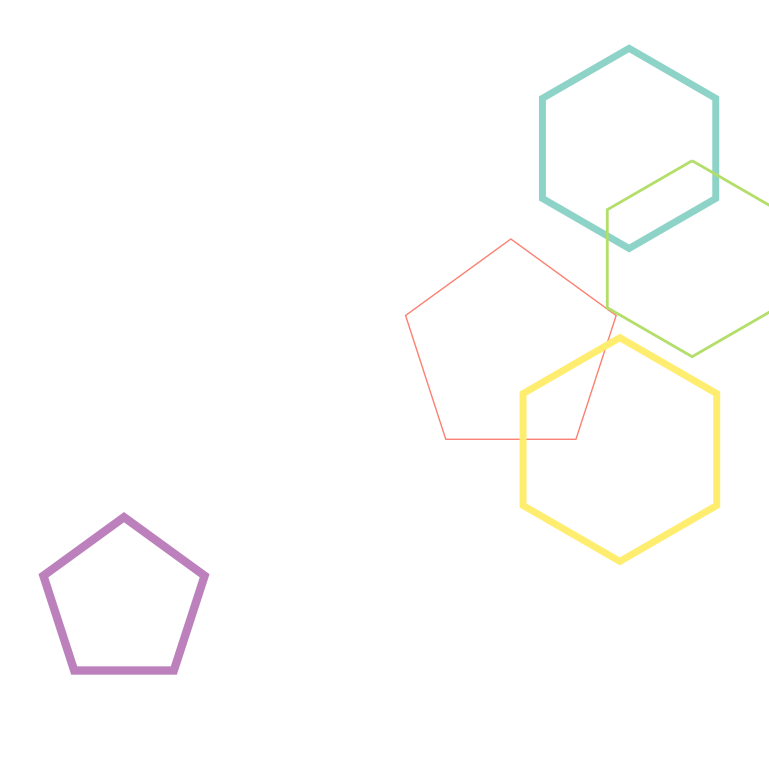[{"shape": "hexagon", "thickness": 2.5, "radius": 0.65, "center": [0.817, 0.807]}, {"shape": "pentagon", "thickness": 0.5, "radius": 0.72, "center": [0.663, 0.546]}, {"shape": "hexagon", "thickness": 1, "radius": 0.64, "center": [0.899, 0.664]}, {"shape": "pentagon", "thickness": 3, "radius": 0.55, "center": [0.161, 0.218]}, {"shape": "hexagon", "thickness": 2.5, "radius": 0.73, "center": [0.805, 0.416]}]